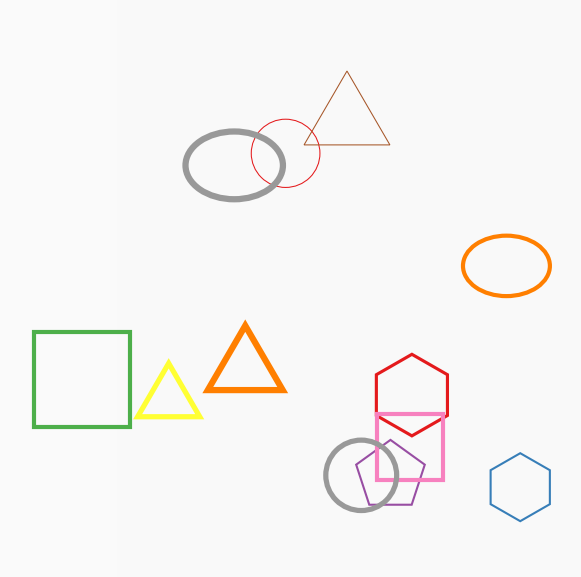[{"shape": "hexagon", "thickness": 1.5, "radius": 0.35, "center": [0.709, 0.315]}, {"shape": "circle", "thickness": 0.5, "radius": 0.3, "center": [0.491, 0.734]}, {"shape": "hexagon", "thickness": 1, "radius": 0.29, "center": [0.895, 0.156]}, {"shape": "square", "thickness": 2, "radius": 0.41, "center": [0.141, 0.342]}, {"shape": "pentagon", "thickness": 1, "radius": 0.31, "center": [0.672, 0.175]}, {"shape": "oval", "thickness": 2, "radius": 0.37, "center": [0.871, 0.539]}, {"shape": "triangle", "thickness": 3, "radius": 0.37, "center": [0.422, 0.361]}, {"shape": "triangle", "thickness": 2.5, "radius": 0.31, "center": [0.29, 0.308]}, {"shape": "triangle", "thickness": 0.5, "radius": 0.43, "center": [0.597, 0.791]}, {"shape": "square", "thickness": 2, "radius": 0.29, "center": [0.705, 0.225]}, {"shape": "oval", "thickness": 3, "radius": 0.42, "center": [0.403, 0.713]}, {"shape": "circle", "thickness": 2.5, "radius": 0.3, "center": [0.621, 0.176]}]